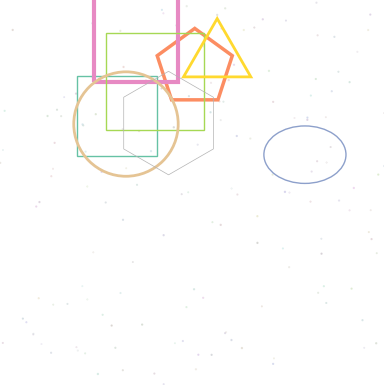[{"shape": "square", "thickness": 1, "radius": 0.52, "center": [0.304, 0.698]}, {"shape": "pentagon", "thickness": 2.5, "radius": 0.51, "center": [0.506, 0.824]}, {"shape": "oval", "thickness": 1, "radius": 0.53, "center": [0.792, 0.598]}, {"shape": "square", "thickness": 3, "radius": 0.55, "center": [0.352, 0.896]}, {"shape": "square", "thickness": 1, "radius": 0.63, "center": [0.402, 0.789]}, {"shape": "triangle", "thickness": 2, "radius": 0.5, "center": [0.564, 0.851]}, {"shape": "circle", "thickness": 2, "radius": 0.68, "center": [0.327, 0.678]}, {"shape": "hexagon", "thickness": 0.5, "radius": 0.67, "center": [0.438, 0.68]}]